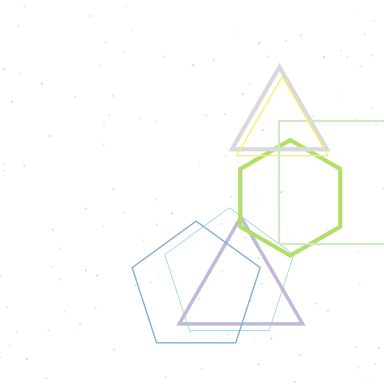[{"shape": "pentagon", "thickness": 0.5, "radius": 0.88, "center": [0.596, 0.284]}, {"shape": "triangle", "thickness": 2.5, "radius": 0.93, "center": [0.626, 0.251]}, {"shape": "pentagon", "thickness": 1, "radius": 0.87, "center": [0.509, 0.251]}, {"shape": "hexagon", "thickness": 3, "radius": 0.75, "center": [0.754, 0.486]}, {"shape": "triangle", "thickness": 3, "radius": 0.71, "center": [0.726, 0.684]}, {"shape": "square", "thickness": 1.5, "radius": 0.8, "center": [0.885, 0.525]}, {"shape": "triangle", "thickness": 1, "radius": 0.69, "center": [0.733, 0.664]}]